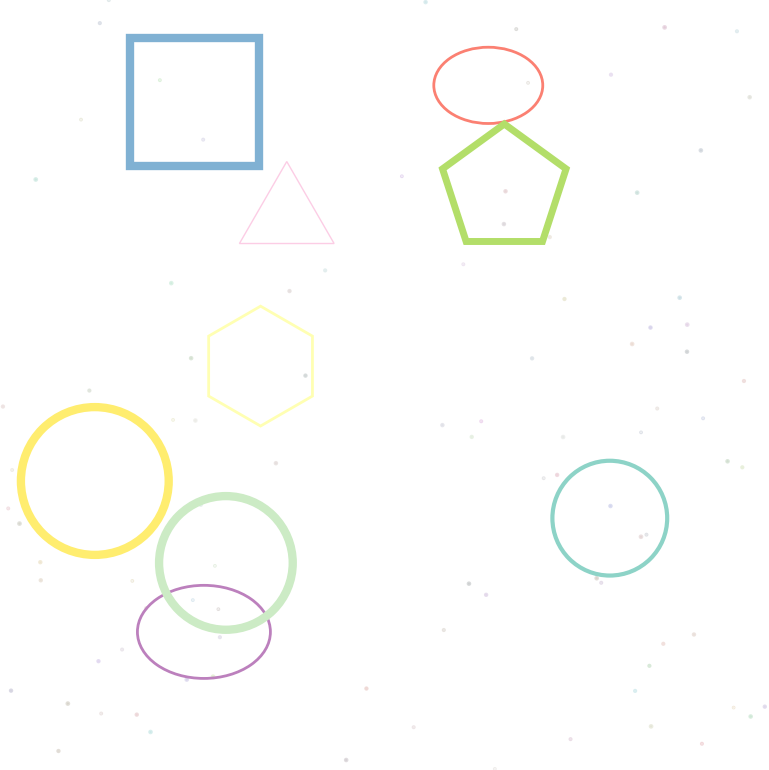[{"shape": "circle", "thickness": 1.5, "radius": 0.37, "center": [0.792, 0.327]}, {"shape": "hexagon", "thickness": 1, "radius": 0.39, "center": [0.338, 0.525]}, {"shape": "oval", "thickness": 1, "radius": 0.35, "center": [0.634, 0.889]}, {"shape": "square", "thickness": 3, "radius": 0.42, "center": [0.253, 0.868]}, {"shape": "pentagon", "thickness": 2.5, "radius": 0.42, "center": [0.655, 0.755]}, {"shape": "triangle", "thickness": 0.5, "radius": 0.35, "center": [0.372, 0.719]}, {"shape": "oval", "thickness": 1, "radius": 0.43, "center": [0.265, 0.179]}, {"shape": "circle", "thickness": 3, "radius": 0.43, "center": [0.293, 0.269]}, {"shape": "circle", "thickness": 3, "radius": 0.48, "center": [0.123, 0.375]}]